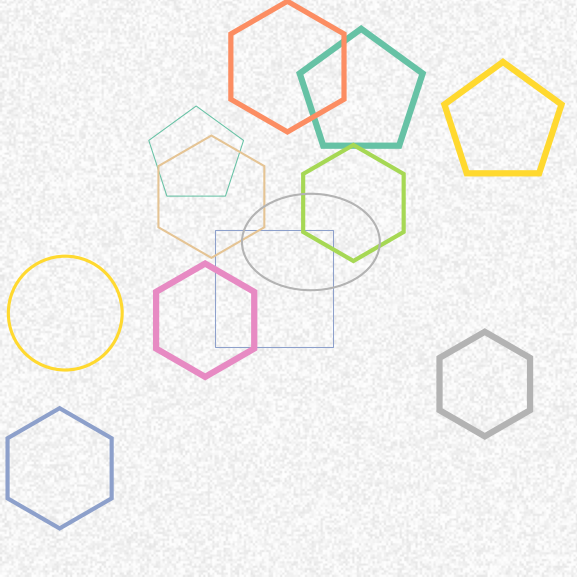[{"shape": "pentagon", "thickness": 3, "radius": 0.56, "center": [0.625, 0.837]}, {"shape": "pentagon", "thickness": 0.5, "radius": 0.43, "center": [0.34, 0.729]}, {"shape": "hexagon", "thickness": 2.5, "radius": 0.57, "center": [0.498, 0.884]}, {"shape": "square", "thickness": 0.5, "radius": 0.51, "center": [0.474, 0.5]}, {"shape": "hexagon", "thickness": 2, "radius": 0.52, "center": [0.103, 0.188]}, {"shape": "hexagon", "thickness": 3, "radius": 0.49, "center": [0.355, 0.445]}, {"shape": "hexagon", "thickness": 2, "radius": 0.5, "center": [0.612, 0.648]}, {"shape": "circle", "thickness": 1.5, "radius": 0.49, "center": [0.113, 0.457]}, {"shape": "pentagon", "thickness": 3, "radius": 0.53, "center": [0.871, 0.785]}, {"shape": "hexagon", "thickness": 1, "radius": 0.53, "center": [0.366, 0.659]}, {"shape": "oval", "thickness": 1, "radius": 0.6, "center": [0.538, 0.58]}, {"shape": "hexagon", "thickness": 3, "radius": 0.45, "center": [0.839, 0.334]}]